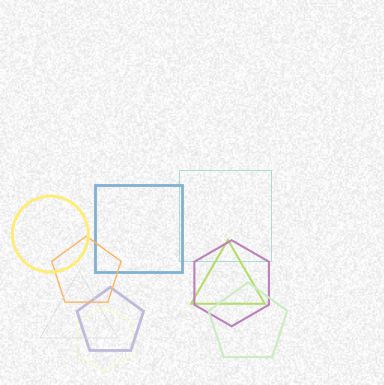[{"shape": "square", "thickness": 0.5, "radius": 0.59, "center": [0.585, 0.44]}, {"shape": "hexagon", "thickness": 0.5, "radius": 0.42, "center": [0.271, 0.12]}, {"shape": "pentagon", "thickness": 2, "radius": 0.45, "center": [0.286, 0.163]}, {"shape": "square", "thickness": 2, "radius": 0.56, "center": [0.36, 0.406]}, {"shape": "pentagon", "thickness": 1, "radius": 0.47, "center": [0.224, 0.292]}, {"shape": "triangle", "thickness": 1.5, "radius": 0.55, "center": [0.592, 0.266]}, {"shape": "triangle", "thickness": 0.5, "radius": 0.58, "center": [0.205, 0.18]}, {"shape": "hexagon", "thickness": 1.5, "radius": 0.56, "center": [0.602, 0.264]}, {"shape": "pentagon", "thickness": 1.5, "radius": 0.54, "center": [0.644, 0.159]}, {"shape": "circle", "thickness": 2, "radius": 0.49, "center": [0.131, 0.392]}]